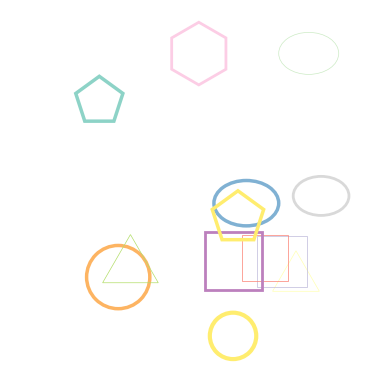[{"shape": "pentagon", "thickness": 2.5, "radius": 0.32, "center": [0.258, 0.737]}, {"shape": "triangle", "thickness": 0.5, "radius": 0.35, "center": [0.769, 0.278]}, {"shape": "square", "thickness": 0.5, "radius": 0.33, "center": [0.733, 0.32]}, {"shape": "square", "thickness": 0.5, "radius": 0.3, "center": [0.689, 0.33]}, {"shape": "oval", "thickness": 2.5, "radius": 0.42, "center": [0.64, 0.472]}, {"shape": "circle", "thickness": 2.5, "radius": 0.41, "center": [0.307, 0.28]}, {"shape": "triangle", "thickness": 0.5, "radius": 0.42, "center": [0.339, 0.307]}, {"shape": "hexagon", "thickness": 2, "radius": 0.41, "center": [0.516, 0.861]}, {"shape": "oval", "thickness": 2, "radius": 0.36, "center": [0.834, 0.491]}, {"shape": "square", "thickness": 2, "radius": 0.37, "center": [0.606, 0.322]}, {"shape": "oval", "thickness": 0.5, "radius": 0.39, "center": [0.802, 0.861]}, {"shape": "pentagon", "thickness": 2.5, "radius": 0.35, "center": [0.618, 0.434]}, {"shape": "circle", "thickness": 3, "radius": 0.3, "center": [0.605, 0.128]}]